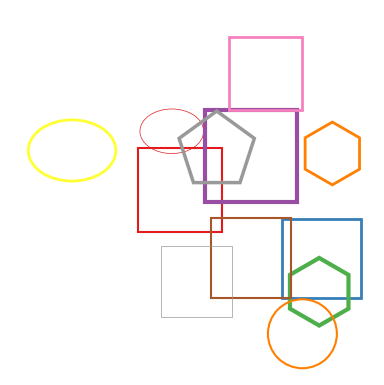[{"shape": "oval", "thickness": 0.5, "radius": 0.41, "center": [0.446, 0.659]}, {"shape": "square", "thickness": 1.5, "radius": 0.55, "center": [0.467, 0.507]}, {"shape": "square", "thickness": 2, "radius": 0.51, "center": [0.836, 0.328]}, {"shape": "hexagon", "thickness": 3, "radius": 0.44, "center": [0.829, 0.242]}, {"shape": "square", "thickness": 3, "radius": 0.6, "center": [0.653, 0.595]}, {"shape": "circle", "thickness": 1.5, "radius": 0.45, "center": [0.785, 0.133]}, {"shape": "hexagon", "thickness": 2, "radius": 0.41, "center": [0.863, 0.601]}, {"shape": "oval", "thickness": 2, "radius": 0.57, "center": [0.187, 0.609]}, {"shape": "square", "thickness": 1.5, "radius": 0.52, "center": [0.651, 0.331]}, {"shape": "square", "thickness": 2, "radius": 0.48, "center": [0.69, 0.809]}, {"shape": "pentagon", "thickness": 2.5, "radius": 0.51, "center": [0.563, 0.609]}, {"shape": "square", "thickness": 0.5, "radius": 0.46, "center": [0.51, 0.268]}]